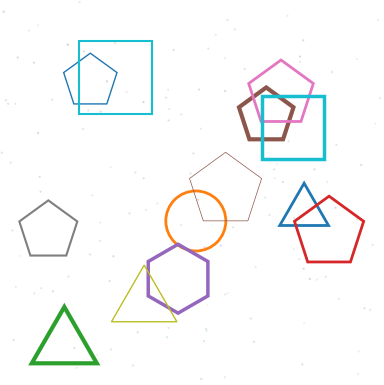[{"shape": "pentagon", "thickness": 1, "radius": 0.36, "center": [0.235, 0.789]}, {"shape": "triangle", "thickness": 2, "radius": 0.37, "center": [0.79, 0.451]}, {"shape": "circle", "thickness": 2, "radius": 0.39, "center": [0.509, 0.426]}, {"shape": "triangle", "thickness": 3, "radius": 0.49, "center": [0.167, 0.105]}, {"shape": "pentagon", "thickness": 2, "radius": 0.47, "center": [0.855, 0.396]}, {"shape": "hexagon", "thickness": 2.5, "radius": 0.45, "center": [0.462, 0.276]}, {"shape": "pentagon", "thickness": 3, "radius": 0.37, "center": [0.692, 0.698]}, {"shape": "pentagon", "thickness": 0.5, "radius": 0.49, "center": [0.586, 0.506]}, {"shape": "pentagon", "thickness": 2, "radius": 0.44, "center": [0.73, 0.756]}, {"shape": "pentagon", "thickness": 1.5, "radius": 0.4, "center": [0.126, 0.4]}, {"shape": "triangle", "thickness": 1, "radius": 0.49, "center": [0.374, 0.213]}, {"shape": "square", "thickness": 1.5, "radius": 0.48, "center": [0.3, 0.799]}, {"shape": "square", "thickness": 2.5, "radius": 0.41, "center": [0.761, 0.669]}]